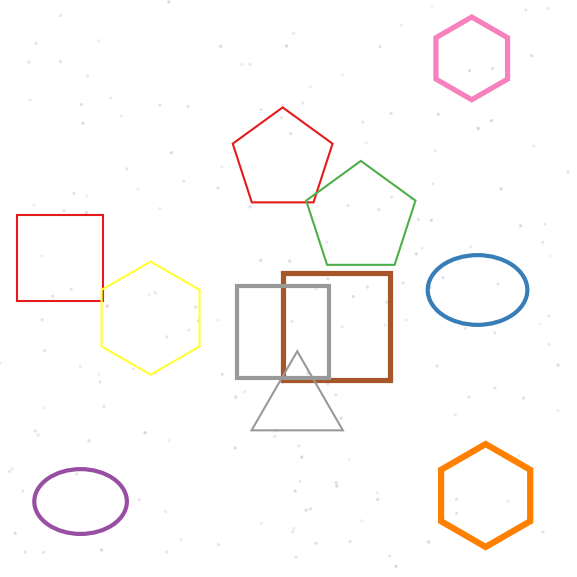[{"shape": "pentagon", "thickness": 1, "radius": 0.45, "center": [0.489, 0.722]}, {"shape": "square", "thickness": 1, "radius": 0.37, "center": [0.103, 0.552]}, {"shape": "oval", "thickness": 2, "radius": 0.43, "center": [0.827, 0.497]}, {"shape": "pentagon", "thickness": 1, "radius": 0.5, "center": [0.625, 0.621]}, {"shape": "oval", "thickness": 2, "radius": 0.4, "center": [0.14, 0.131]}, {"shape": "hexagon", "thickness": 3, "radius": 0.45, "center": [0.841, 0.141]}, {"shape": "hexagon", "thickness": 1, "radius": 0.49, "center": [0.261, 0.448]}, {"shape": "square", "thickness": 2.5, "radius": 0.46, "center": [0.583, 0.434]}, {"shape": "hexagon", "thickness": 2.5, "radius": 0.36, "center": [0.817, 0.898]}, {"shape": "square", "thickness": 2, "radius": 0.4, "center": [0.49, 0.424]}, {"shape": "triangle", "thickness": 1, "radius": 0.46, "center": [0.515, 0.3]}]